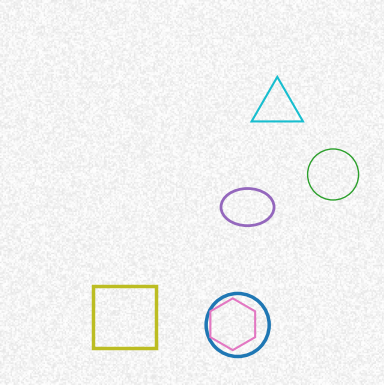[{"shape": "circle", "thickness": 2.5, "radius": 0.41, "center": [0.617, 0.156]}, {"shape": "circle", "thickness": 1, "radius": 0.33, "center": [0.865, 0.547]}, {"shape": "oval", "thickness": 2, "radius": 0.34, "center": [0.643, 0.462]}, {"shape": "hexagon", "thickness": 1.5, "radius": 0.34, "center": [0.605, 0.158]}, {"shape": "square", "thickness": 2.5, "radius": 0.41, "center": [0.324, 0.177]}, {"shape": "triangle", "thickness": 1.5, "radius": 0.39, "center": [0.72, 0.723]}]